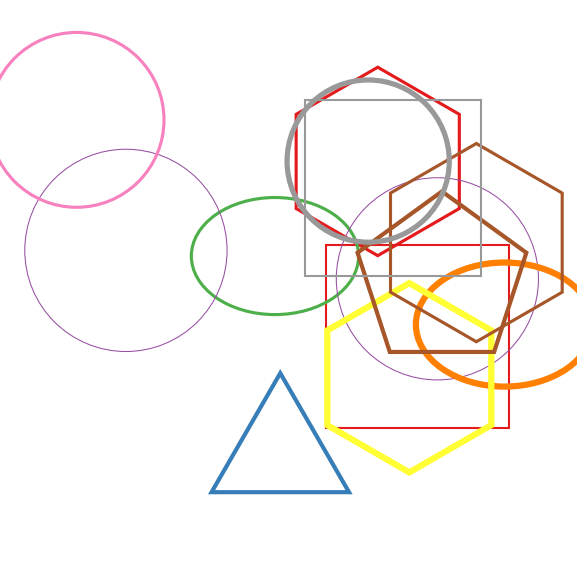[{"shape": "hexagon", "thickness": 1.5, "radius": 0.82, "center": [0.654, 0.72]}, {"shape": "square", "thickness": 1, "radius": 0.79, "center": [0.723, 0.416]}, {"shape": "triangle", "thickness": 2, "radius": 0.69, "center": [0.485, 0.216]}, {"shape": "oval", "thickness": 1.5, "radius": 0.72, "center": [0.476, 0.556]}, {"shape": "circle", "thickness": 0.5, "radius": 0.88, "center": [0.757, 0.516]}, {"shape": "circle", "thickness": 0.5, "radius": 0.88, "center": [0.218, 0.566]}, {"shape": "oval", "thickness": 3, "radius": 0.77, "center": [0.874, 0.437]}, {"shape": "hexagon", "thickness": 3, "radius": 0.82, "center": [0.709, 0.345]}, {"shape": "pentagon", "thickness": 2, "radius": 0.77, "center": [0.765, 0.514]}, {"shape": "hexagon", "thickness": 1.5, "radius": 0.86, "center": [0.825, 0.579]}, {"shape": "circle", "thickness": 1.5, "radius": 0.76, "center": [0.133, 0.792]}, {"shape": "circle", "thickness": 2.5, "radius": 0.7, "center": [0.638, 0.72]}, {"shape": "square", "thickness": 1, "radius": 0.76, "center": [0.681, 0.673]}]